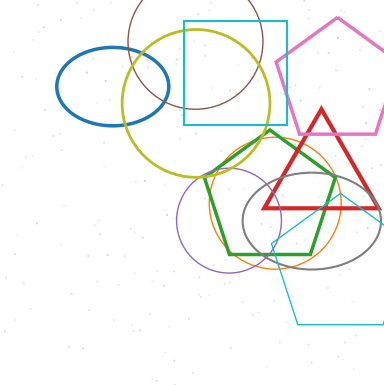[{"shape": "oval", "thickness": 2.5, "radius": 0.73, "center": [0.293, 0.775]}, {"shape": "circle", "thickness": 1, "radius": 0.86, "center": [0.715, 0.472]}, {"shape": "pentagon", "thickness": 2.5, "radius": 0.89, "center": [0.701, 0.484]}, {"shape": "triangle", "thickness": 3, "radius": 0.86, "center": [0.835, 0.545]}, {"shape": "circle", "thickness": 1, "radius": 0.68, "center": [0.595, 0.427]}, {"shape": "circle", "thickness": 1, "radius": 0.88, "center": [0.508, 0.891]}, {"shape": "pentagon", "thickness": 2.5, "radius": 0.84, "center": [0.877, 0.787]}, {"shape": "oval", "thickness": 1.5, "radius": 0.9, "center": [0.81, 0.426]}, {"shape": "circle", "thickness": 2, "radius": 0.96, "center": [0.509, 0.731]}, {"shape": "pentagon", "thickness": 1, "radius": 0.94, "center": [0.884, 0.309]}, {"shape": "square", "thickness": 1.5, "radius": 0.67, "center": [0.611, 0.81]}]